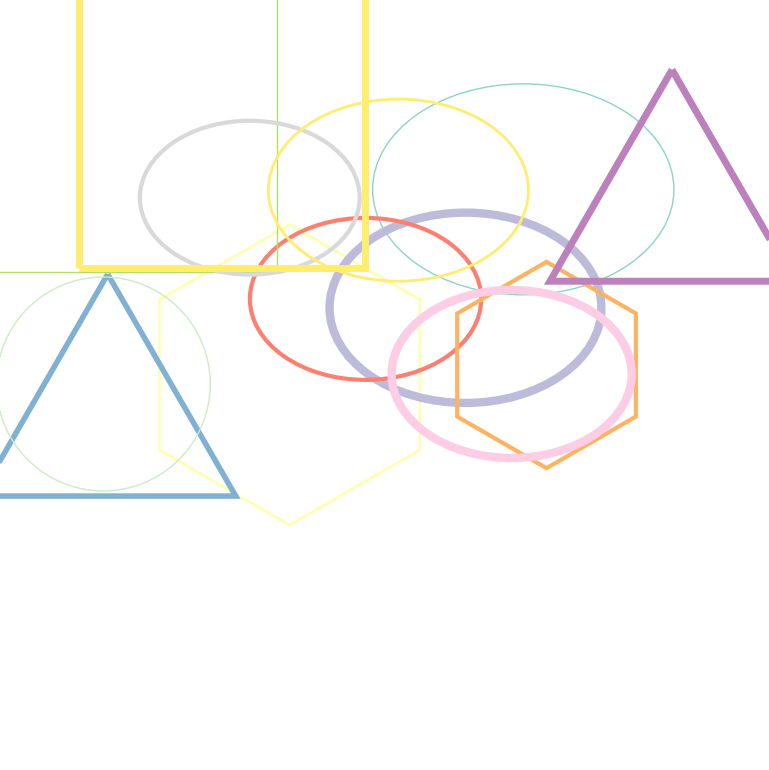[{"shape": "oval", "thickness": 0.5, "radius": 0.98, "center": [0.68, 0.754]}, {"shape": "hexagon", "thickness": 1, "radius": 0.98, "center": [0.376, 0.513]}, {"shape": "oval", "thickness": 3, "radius": 0.88, "center": [0.605, 0.6]}, {"shape": "oval", "thickness": 1.5, "radius": 0.75, "center": [0.475, 0.612]}, {"shape": "triangle", "thickness": 2, "radius": 0.96, "center": [0.14, 0.452]}, {"shape": "hexagon", "thickness": 1.5, "radius": 0.67, "center": [0.71, 0.526]}, {"shape": "square", "thickness": 0.5, "radius": 0.92, "center": [0.177, 0.83]}, {"shape": "oval", "thickness": 3, "radius": 0.78, "center": [0.665, 0.514]}, {"shape": "oval", "thickness": 1.5, "radius": 0.71, "center": [0.324, 0.743]}, {"shape": "triangle", "thickness": 2.5, "radius": 0.92, "center": [0.873, 0.726]}, {"shape": "circle", "thickness": 0.5, "radius": 0.69, "center": [0.134, 0.501]}, {"shape": "oval", "thickness": 1, "radius": 0.84, "center": [0.517, 0.753]}, {"shape": "square", "thickness": 2.5, "radius": 0.93, "center": [0.289, 0.838]}]